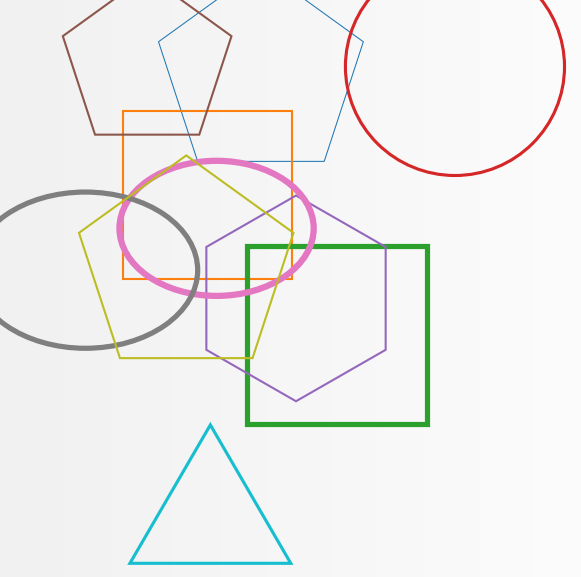[{"shape": "pentagon", "thickness": 0.5, "radius": 0.93, "center": [0.449, 0.87]}, {"shape": "square", "thickness": 1, "radius": 0.73, "center": [0.357, 0.662]}, {"shape": "square", "thickness": 2.5, "radius": 0.77, "center": [0.58, 0.419]}, {"shape": "circle", "thickness": 1.5, "radius": 0.94, "center": [0.783, 0.884]}, {"shape": "hexagon", "thickness": 1, "radius": 0.89, "center": [0.509, 0.482]}, {"shape": "pentagon", "thickness": 1, "radius": 0.76, "center": [0.253, 0.889]}, {"shape": "oval", "thickness": 3, "radius": 0.84, "center": [0.373, 0.604]}, {"shape": "oval", "thickness": 2.5, "radius": 0.97, "center": [0.147, 0.531]}, {"shape": "pentagon", "thickness": 1, "radius": 0.97, "center": [0.32, 0.536]}, {"shape": "triangle", "thickness": 1.5, "radius": 0.8, "center": [0.362, 0.104]}]